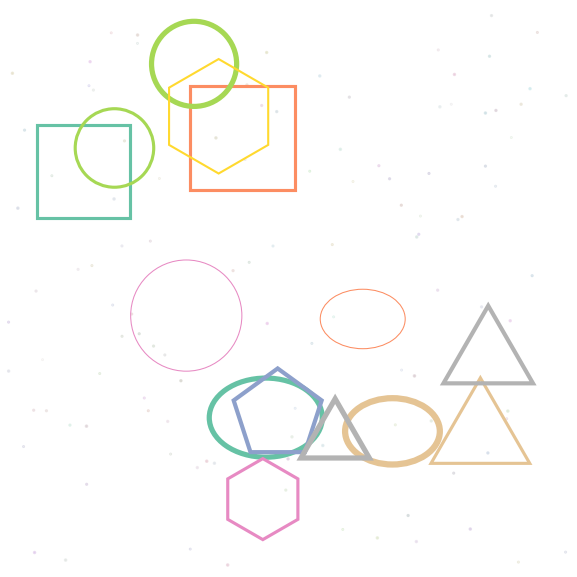[{"shape": "square", "thickness": 1.5, "radius": 0.4, "center": [0.145, 0.702]}, {"shape": "oval", "thickness": 2.5, "radius": 0.49, "center": [0.46, 0.276]}, {"shape": "oval", "thickness": 0.5, "radius": 0.37, "center": [0.628, 0.447]}, {"shape": "square", "thickness": 1.5, "radius": 0.45, "center": [0.42, 0.76]}, {"shape": "pentagon", "thickness": 2, "radius": 0.4, "center": [0.481, 0.281]}, {"shape": "hexagon", "thickness": 1.5, "radius": 0.35, "center": [0.455, 0.135]}, {"shape": "circle", "thickness": 0.5, "radius": 0.48, "center": [0.323, 0.453]}, {"shape": "circle", "thickness": 2.5, "radius": 0.37, "center": [0.336, 0.889]}, {"shape": "circle", "thickness": 1.5, "radius": 0.34, "center": [0.198, 0.743]}, {"shape": "hexagon", "thickness": 1, "radius": 0.5, "center": [0.379, 0.798]}, {"shape": "triangle", "thickness": 1.5, "radius": 0.49, "center": [0.832, 0.246]}, {"shape": "oval", "thickness": 3, "radius": 0.41, "center": [0.68, 0.252]}, {"shape": "triangle", "thickness": 2, "radius": 0.45, "center": [0.845, 0.38]}, {"shape": "triangle", "thickness": 2.5, "radius": 0.34, "center": [0.58, 0.24]}]